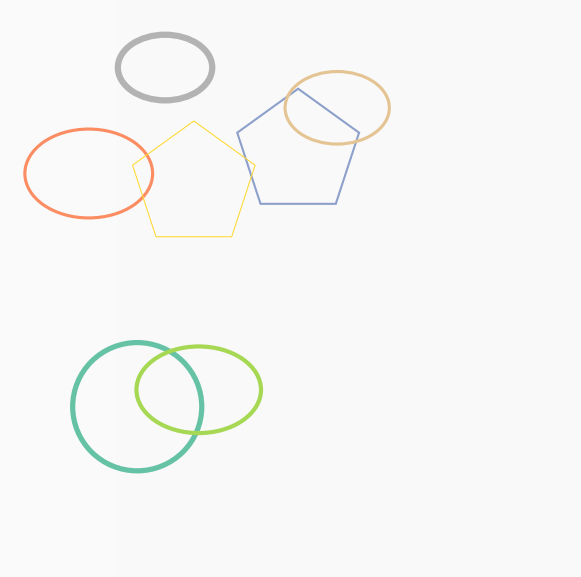[{"shape": "circle", "thickness": 2.5, "radius": 0.56, "center": [0.236, 0.295]}, {"shape": "oval", "thickness": 1.5, "radius": 0.55, "center": [0.153, 0.699]}, {"shape": "pentagon", "thickness": 1, "radius": 0.55, "center": [0.513, 0.735]}, {"shape": "oval", "thickness": 2, "radius": 0.54, "center": [0.342, 0.324]}, {"shape": "pentagon", "thickness": 0.5, "radius": 0.55, "center": [0.333, 0.679]}, {"shape": "oval", "thickness": 1.5, "radius": 0.45, "center": [0.58, 0.812]}, {"shape": "oval", "thickness": 3, "radius": 0.41, "center": [0.284, 0.882]}]